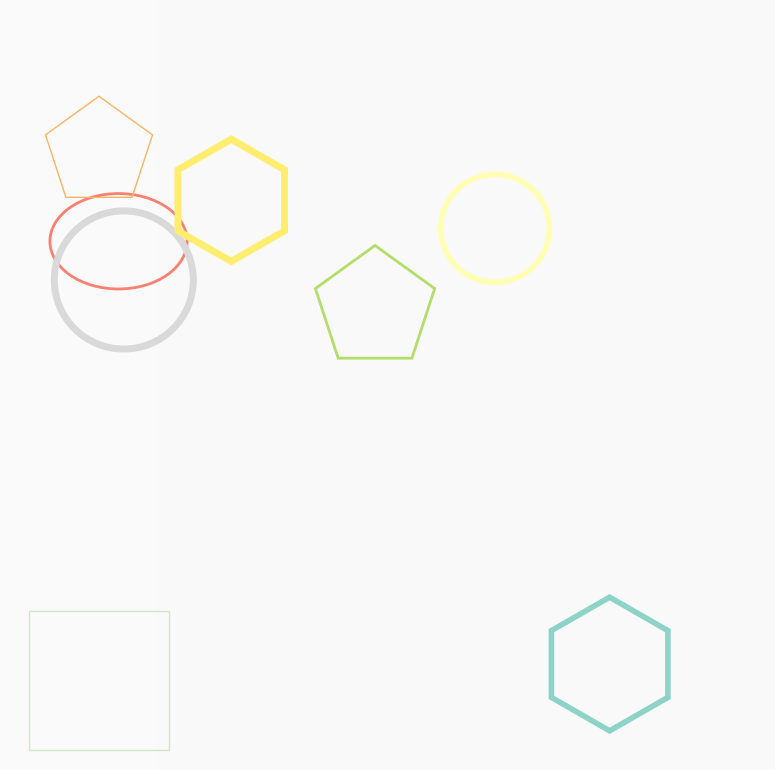[{"shape": "hexagon", "thickness": 2, "radius": 0.43, "center": [0.787, 0.138]}, {"shape": "circle", "thickness": 2, "radius": 0.35, "center": [0.639, 0.703]}, {"shape": "oval", "thickness": 1, "radius": 0.44, "center": [0.153, 0.687]}, {"shape": "pentagon", "thickness": 0.5, "radius": 0.36, "center": [0.128, 0.802]}, {"shape": "pentagon", "thickness": 1, "radius": 0.4, "center": [0.484, 0.6]}, {"shape": "circle", "thickness": 2.5, "radius": 0.45, "center": [0.16, 0.636]}, {"shape": "square", "thickness": 0.5, "radius": 0.45, "center": [0.127, 0.116]}, {"shape": "hexagon", "thickness": 2.5, "radius": 0.4, "center": [0.298, 0.74]}]